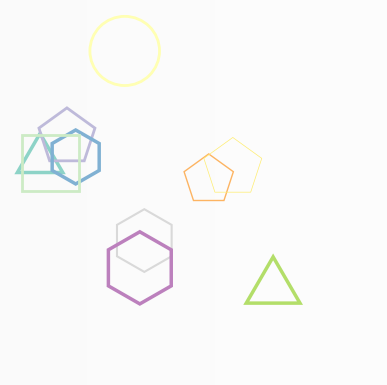[{"shape": "triangle", "thickness": 2.5, "radius": 0.34, "center": [0.103, 0.586]}, {"shape": "circle", "thickness": 2, "radius": 0.45, "center": [0.322, 0.868]}, {"shape": "pentagon", "thickness": 2, "radius": 0.38, "center": [0.173, 0.644]}, {"shape": "hexagon", "thickness": 2.5, "radius": 0.35, "center": [0.195, 0.592]}, {"shape": "pentagon", "thickness": 1, "radius": 0.33, "center": [0.539, 0.533]}, {"shape": "triangle", "thickness": 2.5, "radius": 0.4, "center": [0.705, 0.253]}, {"shape": "hexagon", "thickness": 1.5, "radius": 0.41, "center": [0.372, 0.375]}, {"shape": "hexagon", "thickness": 2.5, "radius": 0.47, "center": [0.361, 0.304]}, {"shape": "square", "thickness": 2, "radius": 0.37, "center": [0.131, 0.576]}, {"shape": "pentagon", "thickness": 0.5, "radius": 0.39, "center": [0.601, 0.564]}]